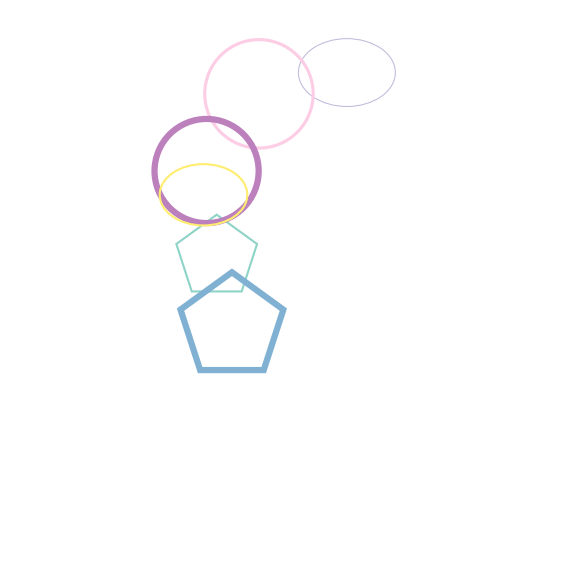[{"shape": "pentagon", "thickness": 1, "radius": 0.37, "center": [0.375, 0.554]}, {"shape": "oval", "thickness": 0.5, "radius": 0.42, "center": [0.601, 0.873]}, {"shape": "pentagon", "thickness": 3, "radius": 0.47, "center": [0.402, 0.434]}, {"shape": "circle", "thickness": 1.5, "radius": 0.47, "center": [0.448, 0.837]}, {"shape": "circle", "thickness": 3, "radius": 0.45, "center": [0.358, 0.703]}, {"shape": "oval", "thickness": 1, "radius": 0.38, "center": [0.352, 0.662]}]